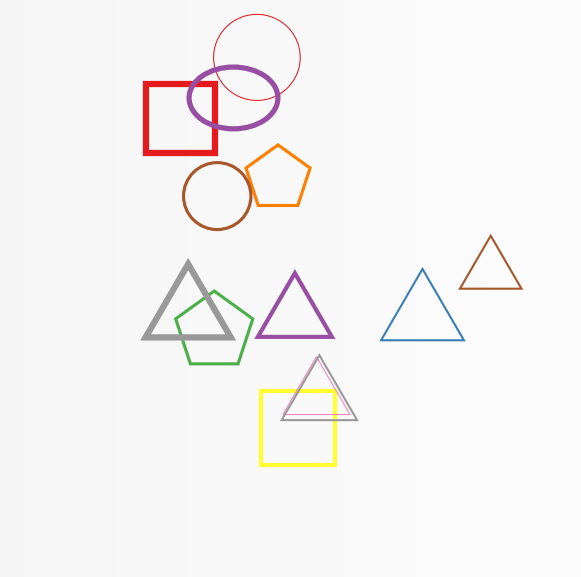[{"shape": "square", "thickness": 3, "radius": 0.3, "center": [0.31, 0.794]}, {"shape": "circle", "thickness": 0.5, "radius": 0.37, "center": [0.442, 0.9]}, {"shape": "triangle", "thickness": 1, "radius": 0.41, "center": [0.727, 0.451]}, {"shape": "pentagon", "thickness": 1.5, "radius": 0.35, "center": [0.369, 0.425]}, {"shape": "triangle", "thickness": 2, "radius": 0.37, "center": [0.507, 0.453]}, {"shape": "oval", "thickness": 2.5, "radius": 0.38, "center": [0.402, 0.83]}, {"shape": "pentagon", "thickness": 1.5, "radius": 0.29, "center": [0.478, 0.69]}, {"shape": "square", "thickness": 2, "radius": 0.32, "center": [0.513, 0.258]}, {"shape": "triangle", "thickness": 1, "radius": 0.31, "center": [0.844, 0.53]}, {"shape": "circle", "thickness": 1.5, "radius": 0.29, "center": [0.374, 0.66]}, {"shape": "triangle", "thickness": 0.5, "radius": 0.33, "center": [0.544, 0.315]}, {"shape": "triangle", "thickness": 1, "radius": 0.37, "center": [0.549, 0.309]}, {"shape": "triangle", "thickness": 3, "radius": 0.42, "center": [0.324, 0.457]}]